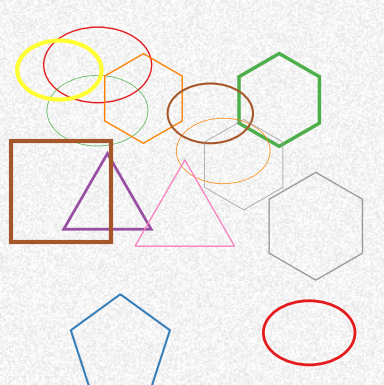[{"shape": "oval", "thickness": 1, "radius": 0.7, "center": [0.254, 0.831]}, {"shape": "oval", "thickness": 2, "radius": 0.59, "center": [0.803, 0.136]}, {"shape": "pentagon", "thickness": 1.5, "radius": 0.68, "center": [0.313, 0.1]}, {"shape": "hexagon", "thickness": 2.5, "radius": 0.6, "center": [0.725, 0.74]}, {"shape": "oval", "thickness": 0.5, "radius": 0.66, "center": [0.253, 0.713]}, {"shape": "triangle", "thickness": 2, "radius": 0.66, "center": [0.279, 0.47]}, {"shape": "hexagon", "thickness": 1, "radius": 0.58, "center": [0.373, 0.744]}, {"shape": "oval", "thickness": 0.5, "radius": 0.61, "center": [0.58, 0.608]}, {"shape": "oval", "thickness": 3, "radius": 0.55, "center": [0.154, 0.818]}, {"shape": "square", "thickness": 3, "radius": 0.65, "center": [0.158, 0.503]}, {"shape": "oval", "thickness": 1.5, "radius": 0.55, "center": [0.546, 0.706]}, {"shape": "triangle", "thickness": 1, "radius": 0.75, "center": [0.48, 0.435]}, {"shape": "hexagon", "thickness": 1, "radius": 0.7, "center": [0.82, 0.412]}, {"shape": "hexagon", "thickness": 0.5, "radius": 0.59, "center": [0.633, 0.572]}]